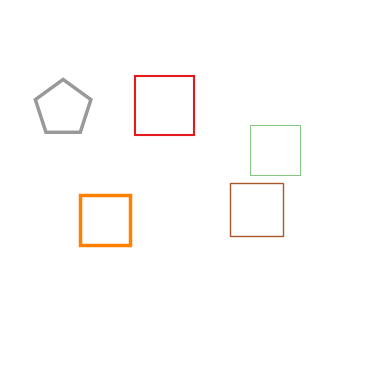[{"shape": "square", "thickness": 1.5, "radius": 0.38, "center": [0.428, 0.725]}, {"shape": "square", "thickness": 0.5, "radius": 0.33, "center": [0.714, 0.611]}, {"shape": "square", "thickness": 2.5, "radius": 0.32, "center": [0.272, 0.428]}, {"shape": "square", "thickness": 1, "radius": 0.34, "center": [0.667, 0.457]}, {"shape": "pentagon", "thickness": 2.5, "radius": 0.38, "center": [0.164, 0.718]}]